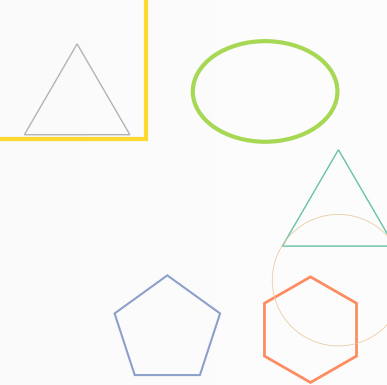[{"shape": "triangle", "thickness": 1, "radius": 0.83, "center": [0.873, 0.444]}, {"shape": "hexagon", "thickness": 2, "radius": 0.69, "center": [0.801, 0.144]}, {"shape": "pentagon", "thickness": 1.5, "radius": 0.72, "center": [0.432, 0.142]}, {"shape": "oval", "thickness": 3, "radius": 0.93, "center": [0.684, 0.762]}, {"shape": "square", "thickness": 3, "radius": 0.96, "center": [0.184, 0.83]}, {"shape": "circle", "thickness": 0.5, "radius": 0.85, "center": [0.873, 0.272]}, {"shape": "triangle", "thickness": 1, "radius": 0.79, "center": [0.199, 0.729]}]